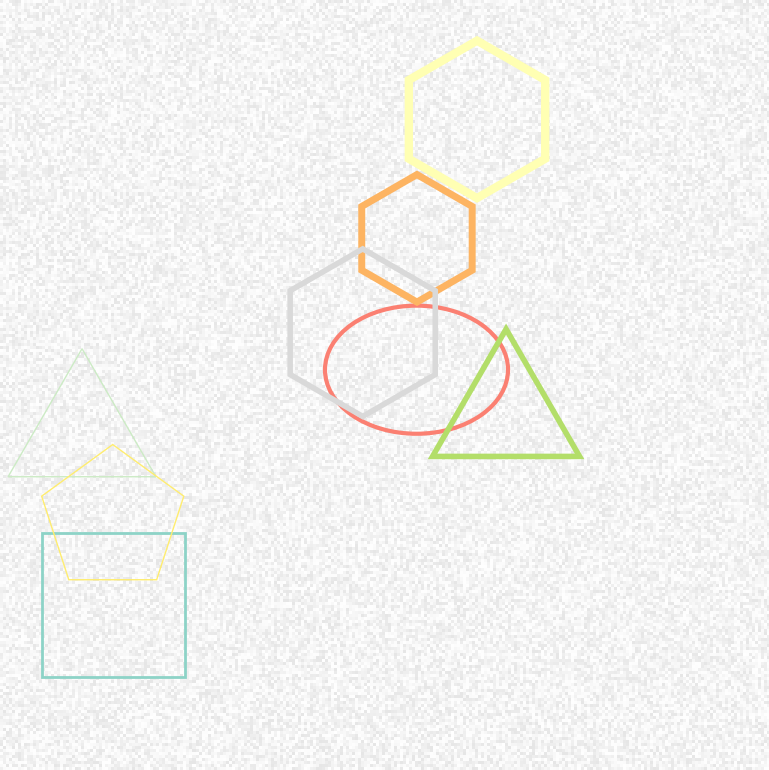[{"shape": "square", "thickness": 1, "radius": 0.47, "center": [0.148, 0.214]}, {"shape": "hexagon", "thickness": 3, "radius": 0.51, "center": [0.619, 0.845]}, {"shape": "oval", "thickness": 1.5, "radius": 0.59, "center": [0.541, 0.52]}, {"shape": "hexagon", "thickness": 2.5, "radius": 0.41, "center": [0.542, 0.69]}, {"shape": "triangle", "thickness": 2, "radius": 0.55, "center": [0.657, 0.462]}, {"shape": "hexagon", "thickness": 2, "radius": 0.54, "center": [0.471, 0.568]}, {"shape": "triangle", "thickness": 0.5, "radius": 0.55, "center": [0.107, 0.436]}, {"shape": "pentagon", "thickness": 0.5, "radius": 0.49, "center": [0.146, 0.326]}]